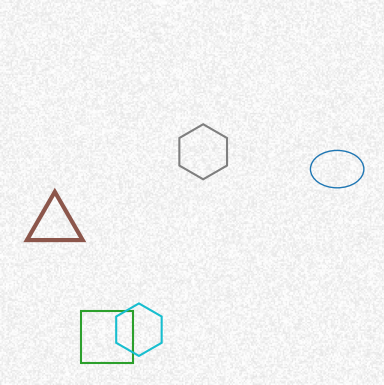[{"shape": "oval", "thickness": 1, "radius": 0.35, "center": [0.876, 0.561]}, {"shape": "square", "thickness": 1.5, "radius": 0.34, "center": [0.277, 0.124]}, {"shape": "triangle", "thickness": 3, "radius": 0.42, "center": [0.142, 0.418]}, {"shape": "hexagon", "thickness": 1.5, "radius": 0.36, "center": [0.528, 0.606]}, {"shape": "hexagon", "thickness": 1.5, "radius": 0.34, "center": [0.361, 0.144]}]